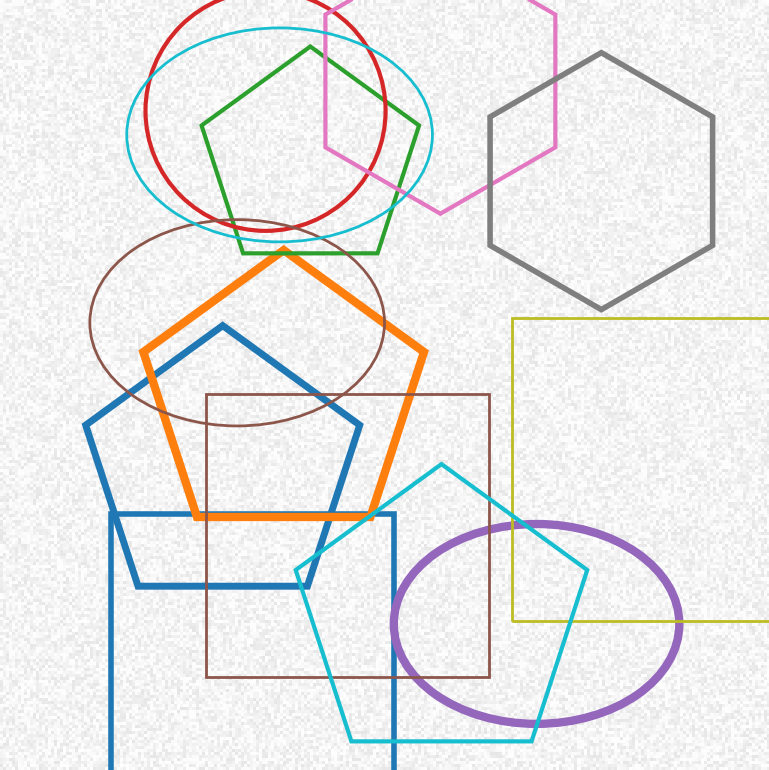[{"shape": "square", "thickness": 2, "radius": 0.92, "center": [0.328, 0.148]}, {"shape": "pentagon", "thickness": 2.5, "radius": 0.94, "center": [0.289, 0.39]}, {"shape": "pentagon", "thickness": 3, "radius": 0.96, "center": [0.368, 0.484]}, {"shape": "pentagon", "thickness": 1.5, "radius": 0.74, "center": [0.403, 0.791]}, {"shape": "circle", "thickness": 1.5, "radius": 0.78, "center": [0.345, 0.856]}, {"shape": "oval", "thickness": 3, "radius": 0.93, "center": [0.697, 0.19]}, {"shape": "square", "thickness": 1, "radius": 0.92, "center": [0.451, 0.304]}, {"shape": "oval", "thickness": 1, "radius": 0.96, "center": [0.308, 0.581]}, {"shape": "hexagon", "thickness": 1.5, "radius": 0.86, "center": [0.572, 0.895]}, {"shape": "hexagon", "thickness": 2, "radius": 0.83, "center": [0.781, 0.765]}, {"shape": "square", "thickness": 1, "radius": 0.98, "center": [0.862, 0.39]}, {"shape": "oval", "thickness": 1, "radius": 0.99, "center": [0.363, 0.825]}, {"shape": "pentagon", "thickness": 1.5, "radius": 1.0, "center": [0.573, 0.198]}]